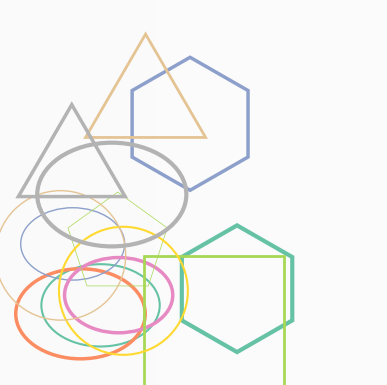[{"shape": "hexagon", "thickness": 3, "radius": 0.82, "center": [0.612, 0.25]}, {"shape": "oval", "thickness": 1.5, "radius": 0.76, "center": [0.259, 0.207]}, {"shape": "oval", "thickness": 2.5, "radius": 0.84, "center": [0.208, 0.185]}, {"shape": "oval", "thickness": 1, "radius": 0.67, "center": [0.188, 0.366]}, {"shape": "hexagon", "thickness": 2.5, "radius": 0.86, "center": [0.491, 0.678]}, {"shape": "oval", "thickness": 2.5, "radius": 0.7, "center": [0.306, 0.233]}, {"shape": "square", "thickness": 2, "radius": 0.9, "center": [0.553, 0.156]}, {"shape": "pentagon", "thickness": 0.5, "radius": 0.67, "center": [0.304, 0.366]}, {"shape": "circle", "thickness": 1.5, "radius": 0.83, "center": [0.318, 0.245]}, {"shape": "circle", "thickness": 1, "radius": 0.84, "center": [0.156, 0.337]}, {"shape": "triangle", "thickness": 2, "radius": 0.89, "center": [0.376, 0.732]}, {"shape": "oval", "thickness": 3, "radius": 0.96, "center": [0.288, 0.495]}, {"shape": "triangle", "thickness": 2.5, "radius": 0.8, "center": [0.185, 0.569]}]